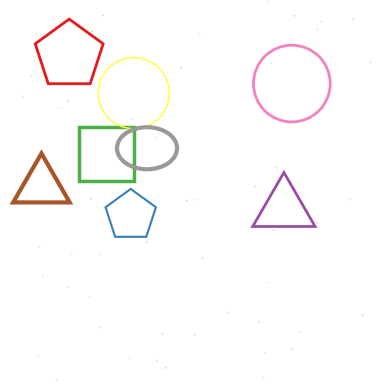[{"shape": "pentagon", "thickness": 2, "radius": 0.46, "center": [0.18, 0.858]}, {"shape": "pentagon", "thickness": 1.5, "radius": 0.34, "center": [0.34, 0.441]}, {"shape": "square", "thickness": 2.5, "radius": 0.35, "center": [0.277, 0.599]}, {"shape": "triangle", "thickness": 2, "radius": 0.47, "center": [0.737, 0.458]}, {"shape": "circle", "thickness": 1, "radius": 0.46, "center": [0.347, 0.758]}, {"shape": "triangle", "thickness": 3, "radius": 0.42, "center": [0.108, 0.517]}, {"shape": "circle", "thickness": 2, "radius": 0.5, "center": [0.758, 0.783]}, {"shape": "oval", "thickness": 3, "radius": 0.39, "center": [0.382, 0.615]}]